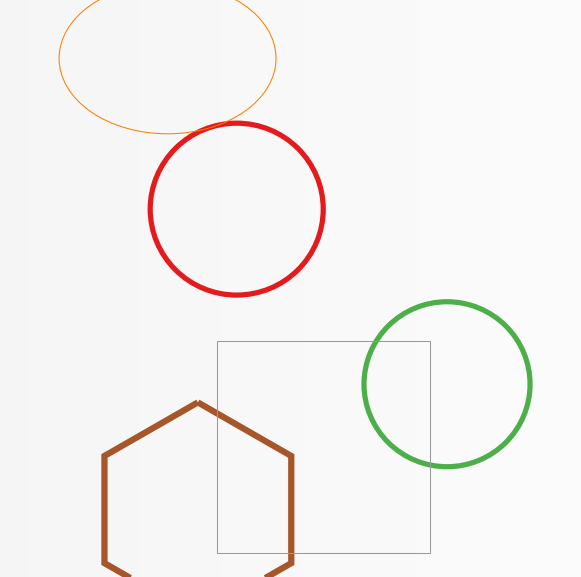[{"shape": "circle", "thickness": 2.5, "radius": 0.74, "center": [0.407, 0.637]}, {"shape": "circle", "thickness": 2.5, "radius": 0.71, "center": [0.769, 0.334]}, {"shape": "oval", "thickness": 0.5, "radius": 0.93, "center": [0.288, 0.898]}, {"shape": "hexagon", "thickness": 3, "radius": 0.93, "center": [0.34, 0.117]}, {"shape": "square", "thickness": 0.5, "radius": 0.92, "center": [0.556, 0.225]}]